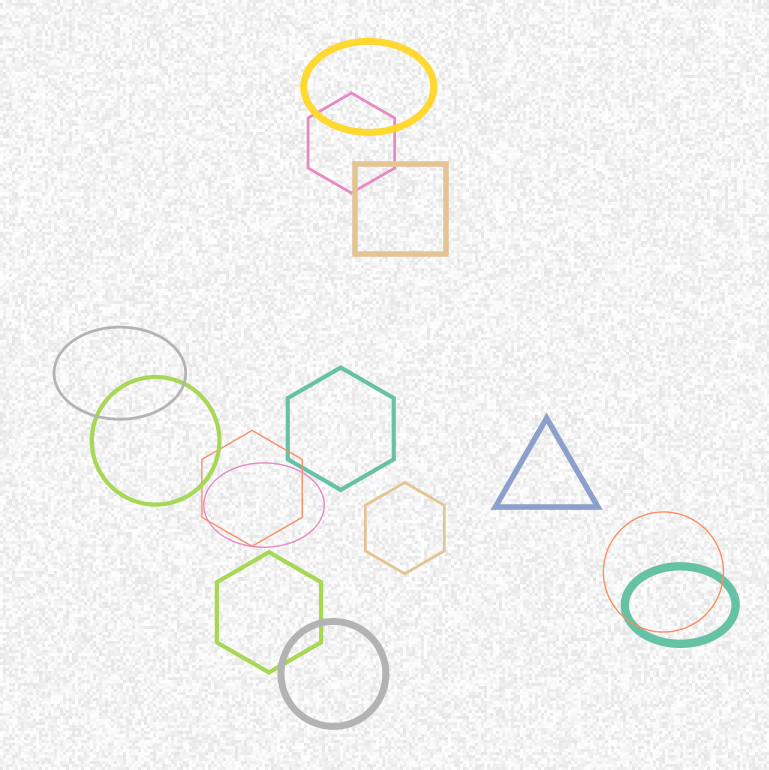[{"shape": "oval", "thickness": 3, "radius": 0.36, "center": [0.883, 0.214]}, {"shape": "hexagon", "thickness": 1.5, "radius": 0.4, "center": [0.443, 0.443]}, {"shape": "circle", "thickness": 0.5, "radius": 0.39, "center": [0.862, 0.257]}, {"shape": "hexagon", "thickness": 0.5, "radius": 0.38, "center": [0.327, 0.366]}, {"shape": "triangle", "thickness": 2, "radius": 0.38, "center": [0.71, 0.38]}, {"shape": "oval", "thickness": 0.5, "radius": 0.39, "center": [0.343, 0.344]}, {"shape": "hexagon", "thickness": 1, "radius": 0.32, "center": [0.456, 0.814]}, {"shape": "hexagon", "thickness": 1.5, "radius": 0.39, "center": [0.349, 0.205]}, {"shape": "circle", "thickness": 1.5, "radius": 0.41, "center": [0.202, 0.428]}, {"shape": "oval", "thickness": 2.5, "radius": 0.42, "center": [0.479, 0.887]}, {"shape": "square", "thickness": 2, "radius": 0.29, "center": [0.52, 0.729]}, {"shape": "hexagon", "thickness": 1, "radius": 0.3, "center": [0.526, 0.314]}, {"shape": "circle", "thickness": 2.5, "radius": 0.34, "center": [0.433, 0.125]}, {"shape": "oval", "thickness": 1, "radius": 0.43, "center": [0.156, 0.515]}]